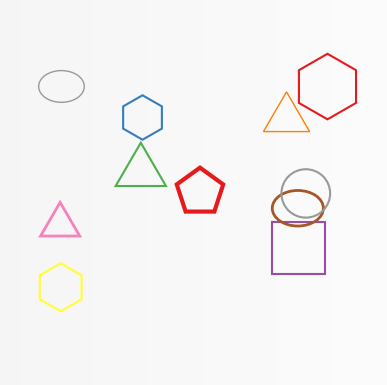[{"shape": "pentagon", "thickness": 3, "radius": 0.32, "center": [0.516, 0.501]}, {"shape": "hexagon", "thickness": 1.5, "radius": 0.43, "center": [0.845, 0.775]}, {"shape": "hexagon", "thickness": 1.5, "radius": 0.29, "center": [0.368, 0.695]}, {"shape": "triangle", "thickness": 1.5, "radius": 0.37, "center": [0.363, 0.554]}, {"shape": "square", "thickness": 1.5, "radius": 0.34, "center": [0.77, 0.356]}, {"shape": "triangle", "thickness": 1, "radius": 0.34, "center": [0.739, 0.693]}, {"shape": "hexagon", "thickness": 1.5, "radius": 0.31, "center": [0.157, 0.254]}, {"shape": "oval", "thickness": 2, "radius": 0.33, "center": [0.769, 0.459]}, {"shape": "triangle", "thickness": 2, "radius": 0.29, "center": [0.155, 0.416]}, {"shape": "circle", "thickness": 1.5, "radius": 0.31, "center": [0.789, 0.498]}, {"shape": "oval", "thickness": 1, "radius": 0.29, "center": [0.159, 0.775]}]